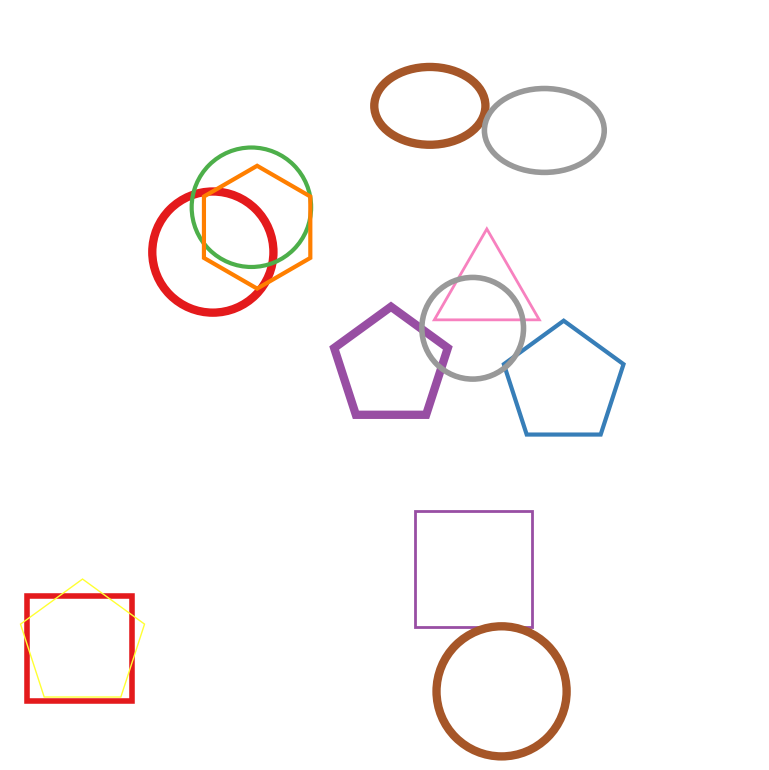[{"shape": "square", "thickness": 2, "radius": 0.34, "center": [0.103, 0.157]}, {"shape": "circle", "thickness": 3, "radius": 0.39, "center": [0.276, 0.673]}, {"shape": "pentagon", "thickness": 1.5, "radius": 0.41, "center": [0.732, 0.502]}, {"shape": "circle", "thickness": 1.5, "radius": 0.39, "center": [0.326, 0.731]}, {"shape": "pentagon", "thickness": 3, "radius": 0.39, "center": [0.508, 0.524]}, {"shape": "square", "thickness": 1, "radius": 0.38, "center": [0.615, 0.261]}, {"shape": "hexagon", "thickness": 1.5, "radius": 0.4, "center": [0.334, 0.705]}, {"shape": "pentagon", "thickness": 0.5, "radius": 0.42, "center": [0.107, 0.163]}, {"shape": "circle", "thickness": 3, "radius": 0.42, "center": [0.651, 0.102]}, {"shape": "oval", "thickness": 3, "radius": 0.36, "center": [0.558, 0.863]}, {"shape": "triangle", "thickness": 1, "radius": 0.39, "center": [0.632, 0.624]}, {"shape": "oval", "thickness": 2, "radius": 0.39, "center": [0.707, 0.831]}, {"shape": "circle", "thickness": 2, "radius": 0.33, "center": [0.614, 0.574]}]